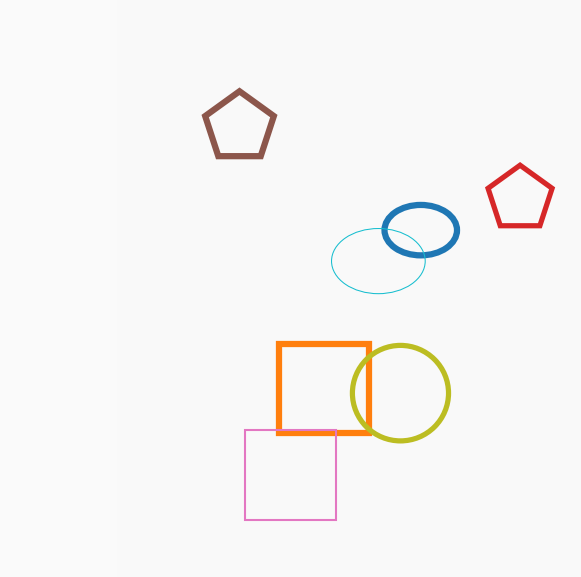[{"shape": "oval", "thickness": 3, "radius": 0.31, "center": [0.724, 0.601]}, {"shape": "square", "thickness": 3, "radius": 0.39, "center": [0.557, 0.327]}, {"shape": "pentagon", "thickness": 2.5, "radius": 0.29, "center": [0.895, 0.655]}, {"shape": "pentagon", "thickness": 3, "radius": 0.31, "center": [0.412, 0.779]}, {"shape": "square", "thickness": 1, "radius": 0.39, "center": [0.501, 0.177]}, {"shape": "circle", "thickness": 2.5, "radius": 0.41, "center": [0.689, 0.318]}, {"shape": "oval", "thickness": 0.5, "radius": 0.4, "center": [0.651, 0.547]}]